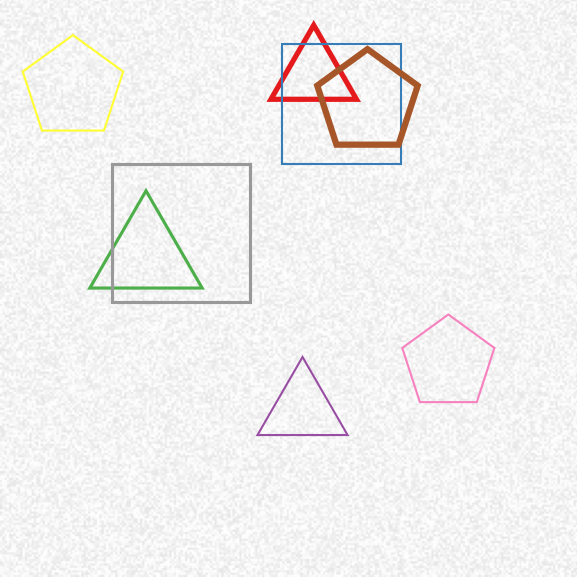[{"shape": "triangle", "thickness": 2.5, "radius": 0.43, "center": [0.543, 0.87]}, {"shape": "square", "thickness": 1, "radius": 0.52, "center": [0.592, 0.819]}, {"shape": "triangle", "thickness": 1.5, "radius": 0.56, "center": [0.253, 0.556]}, {"shape": "triangle", "thickness": 1, "radius": 0.45, "center": [0.524, 0.291]}, {"shape": "pentagon", "thickness": 1, "radius": 0.46, "center": [0.126, 0.847]}, {"shape": "pentagon", "thickness": 3, "radius": 0.46, "center": [0.636, 0.823]}, {"shape": "pentagon", "thickness": 1, "radius": 0.42, "center": [0.776, 0.371]}, {"shape": "square", "thickness": 1.5, "radius": 0.6, "center": [0.313, 0.596]}]